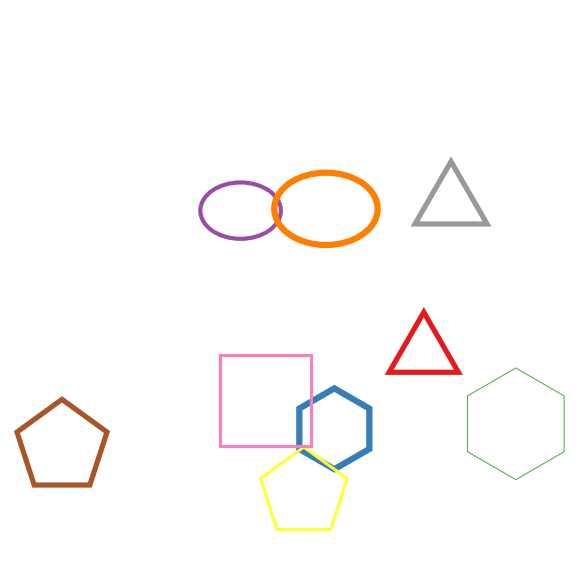[{"shape": "triangle", "thickness": 2.5, "radius": 0.35, "center": [0.734, 0.389]}, {"shape": "hexagon", "thickness": 3, "radius": 0.35, "center": [0.579, 0.257]}, {"shape": "hexagon", "thickness": 0.5, "radius": 0.48, "center": [0.893, 0.265]}, {"shape": "oval", "thickness": 2, "radius": 0.35, "center": [0.417, 0.634]}, {"shape": "oval", "thickness": 3, "radius": 0.45, "center": [0.564, 0.637]}, {"shape": "pentagon", "thickness": 1.5, "radius": 0.39, "center": [0.526, 0.146]}, {"shape": "pentagon", "thickness": 2.5, "radius": 0.41, "center": [0.107, 0.226]}, {"shape": "square", "thickness": 1.5, "radius": 0.39, "center": [0.459, 0.305]}, {"shape": "triangle", "thickness": 2.5, "radius": 0.36, "center": [0.781, 0.647]}]